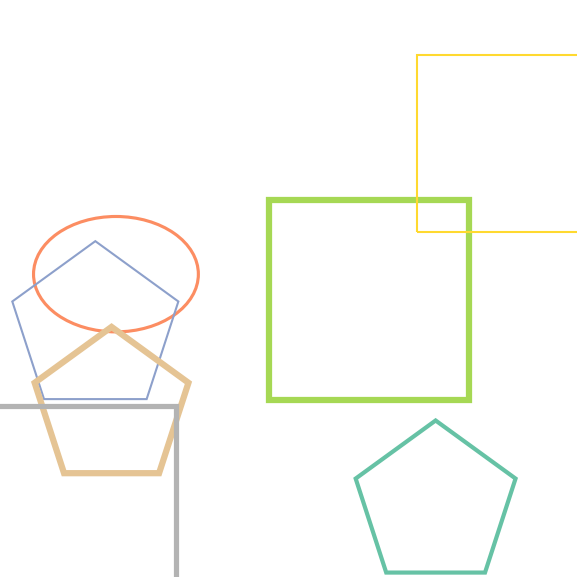[{"shape": "pentagon", "thickness": 2, "radius": 0.73, "center": [0.754, 0.125]}, {"shape": "oval", "thickness": 1.5, "radius": 0.71, "center": [0.201, 0.524]}, {"shape": "pentagon", "thickness": 1, "radius": 0.76, "center": [0.165, 0.43]}, {"shape": "square", "thickness": 3, "radius": 0.87, "center": [0.639, 0.479]}, {"shape": "square", "thickness": 1, "radius": 0.77, "center": [0.876, 0.751]}, {"shape": "pentagon", "thickness": 3, "radius": 0.7, "center": [0.193, 0.293]}, {"shape": "square", "thickness": 2.5, "radius": 0.9, "center": [0.124, 0.117]}]